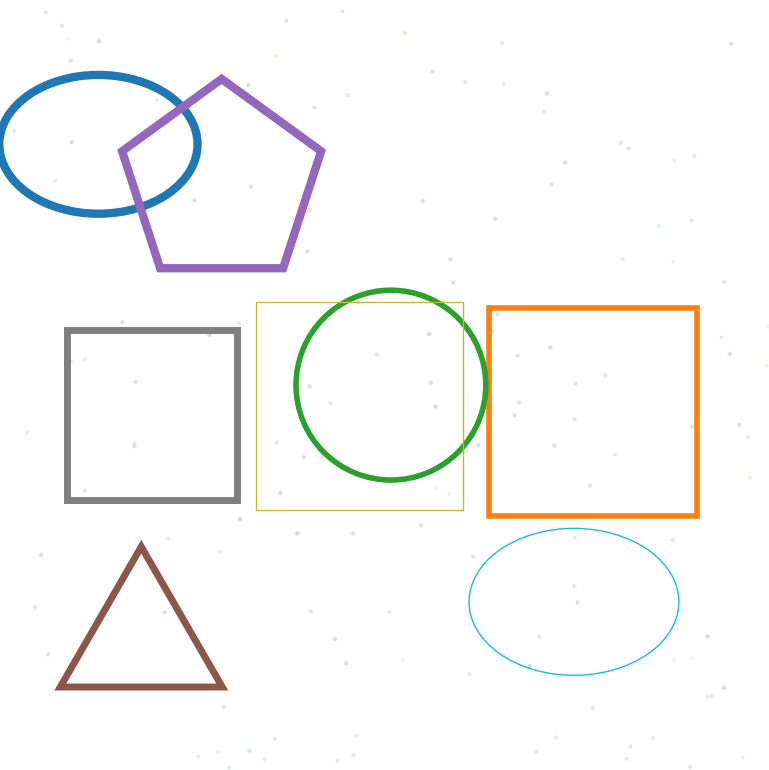[{"shape": "oval", "thickness": 3, "radius": 0.64, "center": [0.128, 0.813]}, {"shape": "square", "thickness": 2, "radius": 0.68, "center": [0.77, 0.465]}, {"shape": "circle", "thickness": 2, "radius": 0.62, "center": [0.508, 0.5]}, {"shape": "pentagon", "thickness": 3, "radius": 0.68, "center": [0.288, 0.762]}, {"shape": "triangle", "thickness": 2.5, "radius": 0.61, "center": [0.183, 0.168]}, {"shape": "square", "thickness": 2.5, "radius": 0.55, "center": [0.197, 0.461]}, {"shape": "square", "thickness": 0.5, "radius": 0.67, "center": [0.467, 0.472]}, {"shape": "oval", "thickness": 0.5, "radius": 0.68, "center": [0.745, 0.218]}]